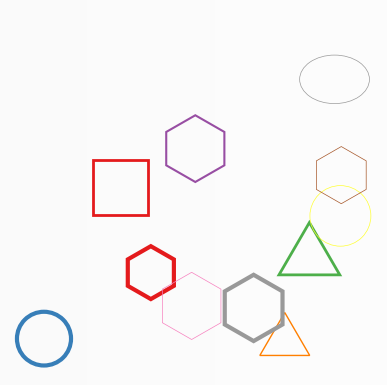[{"shape": "hexagon", "thickness": 3, "radius": 0.34, "center": [0.389, 0.292]}, {"shape": "square", "thickness": 2, "radius": 0.36, "center": [0.312, 0.513]}, {"shape": "circle", "thickness": 3, "radius": 0.35, "center": [0.114, 0.12]}, {"shape": "triangle", "thickness": 2, "radius": 0.45, "center": [0.798, 0.331]}, {"shape": "hexagon", "thickness": 1.5, "radius": 0.43, "center": [0.504, 0.614]}, {"shape": "triangle", "thickness": 1, "radius": 0.37, "center": [0.735, 0.114]}, {"shape": "circle", "thickness": 0.5, "radius": 0.39, "center": [0.878, 0.439]}, {"shape": "hexagon", "thickness": 0.5, "radius": 0.37, "center": [0.881, 0.545]}, {"shape": "hexagon", "thickness": 0.5, "radius": 0.44, "center": [0.495, 0.205]}, {"shape": "hexagon", "thickness": 3, "radius": 0.43, "center": [0.655, 0.2]}, {"shape": "oval", "thickness": 0.5, "radius": 0.45, "center": [0.863, 0.794]}]